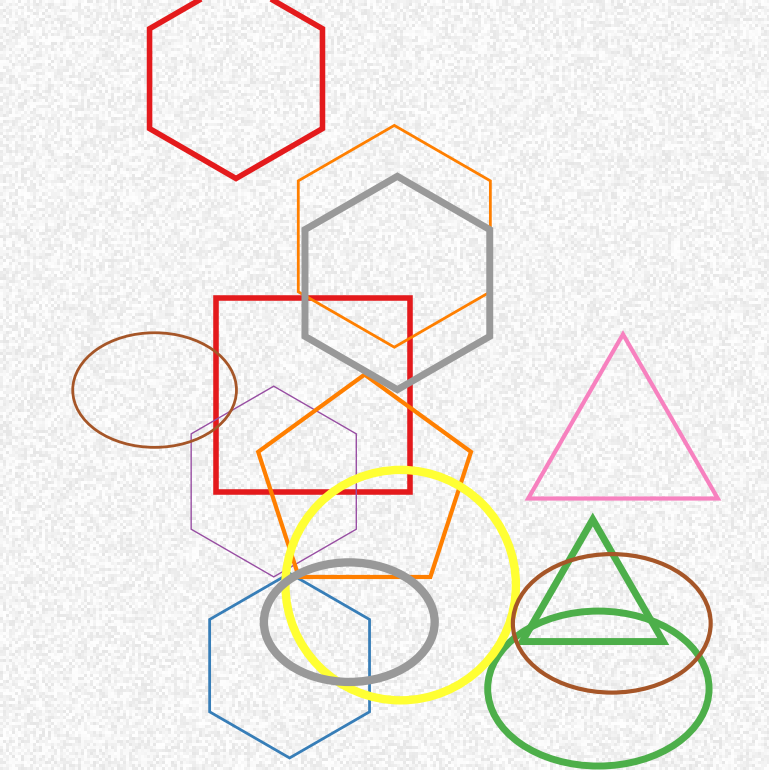[{"shape": "square", "thickness": 2, "radius": 0.63, "center": [0.407, 0.487]}, {"shape": "hexagon", "thickness": 2, "radius": 0.65, "center": [0.307, 0.898]}, {"shape": "hexagon", "thickness": 1, "radius": 0.6, "center": [0.376, 0.136]}, {"shape": "triangle", "thickness": 2.5, "radius": 0.53, "center": [0.77, 0.22]}, {"shape": "oval", "thickness": 2.5, "radius": 0.72, "center": [0.777, 0.106]}, {"shape": "hexagon", "thickness": 0.5, "radius": 0.62, "center": [0.355, 0.375]}, {"shape": "hexagon", "thickness": 1, "radius": 0.72, "center": [0.512, 0.693]}, {"shape": "pentagon", "thickness": 1.5, "radius": 0.73, "center": [0.473, 0.368]}, {"shape": "circle", "thickness": 3, "radius": 0.75, "center": [0.52, 0.24]}, {"shape": "oval", "thickness": 1, "radius": 0.53, "center": [0.201, 0.493]}, {"shape": "oval", "thickness": 1.5, "radius": 0.64, "center": [0.795, 0.19]}, {"shape": "triangle", "thickness": 1.5, "radius": 0.71, "center": [0.809, 0.424]}, {"shape": "oval", "thickness": 3, "radius": 0.55, "center": [0.454, 0.192]}, {"shape": "hexagon", "thickness": 2.5, "radius": 0.69, "center": [0.516, 0.632]}]